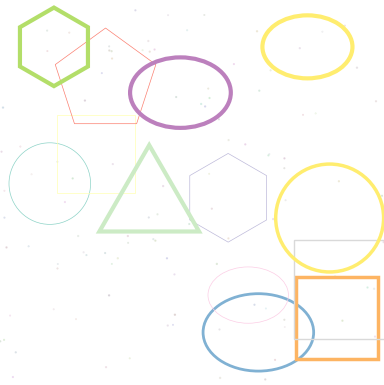[{"shape": "circle", "thickness": 0.5, "radius": 0.53, "center": [0.129, 0.523]}, {"shape": "square", "thickness": 0.5, "radius": 0.51, "center": [0.25, 0.599]}, {"shape": "hexagon", "thickness": 0.5, "radius": 0.58, "center": [0.593, 0.486]}, {"shape": "pentagon", "thickness": 0.5, "radius": 0.69, "center": [0.274, 0.79]}, {"shape": "oval", "thickness": 2, "radius": 0.72, "center": [0.671, 0.137]}, {"shape": "square", "thickness": 2.5, "radius": 0.53, "center": [0.876, 0.174]}, {"shape": "hexagon", "thickness": 3, "radius": 0.51, "center": [0.14, 0.878]}, {"shape": "oval", "thickness": 0.5, "radius": 0.52, "center": [0.645, 0.234]}, {"shape": "square", "thickness": 1, "radius": 0.64, "center": [0.891, 0.247]}, {"shape": "oval", "thickness": 3, "radius": 0.65, "center": [0.469, 0.759]}, {"shape": "triangle", "thickness": 3, "radius": 0.75, "center": [0.388, 0.473]}, {"shape": "circle", "thickness": 2.5, "radius": 0.7, "center": [0.856, 0.434]}, {"shape": "oval", "thickness": 3, "radius": 0.58, "center": [0.799, 0.878]}]